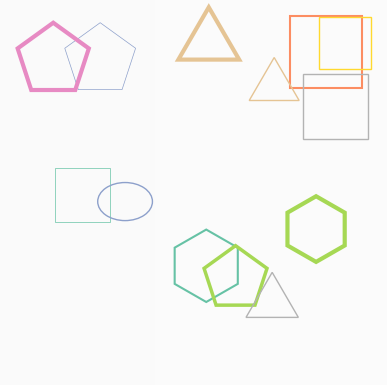[{"shape": "hexagon", "thickness": 1.5, "radius": 0.47, "center": [0.532, 0.31]}, {"shape": "square", "thickness": 0.5, "radius": 0.35, "center": [0.213, 0.493]}, {"shape": "square", "thickness": 1.5, "radius": 0.46, "center": [0.841, 0.865]}, {"shape": "oval", "thickness": 1, "radius": 0.35, "center": [0.323, 0.476]}, {"shape": "pentagon", "thickness": 0.5, "radius": 0.48, "center": [0.259, 0.845]}, {"shape": "pentagon", "thickness": 3, "radius": 0.48, "center": [0.137, 0.844]}, {"shape": "hexagon", "thickness": 3, "radius": 0.43, "center": [0.816, 0.405]}, {"shape": "pentagon", "thickness": 2.5, "radius": 0.43, "center": [0.608, 0.277]}, {"shape": "square", "thickness": 1, "radius": 0.34, "center": [0.89, 0.888]}, {"shape": "triangle", "thickness": 1, "radius": 0.37, "center": [0.708, 0.776]}, {"shape": "triangle", "thickness": 3, "radius": 0.45, "center": [0.539, 0.89]}, {"shape": "triangle", "thickness": 1, "radius": 0.39, "center": [0.702, 0.215]}, {"shape": "square", "thickness": 1, "radius": 0.42, "center": [0.867, 0.724]}]